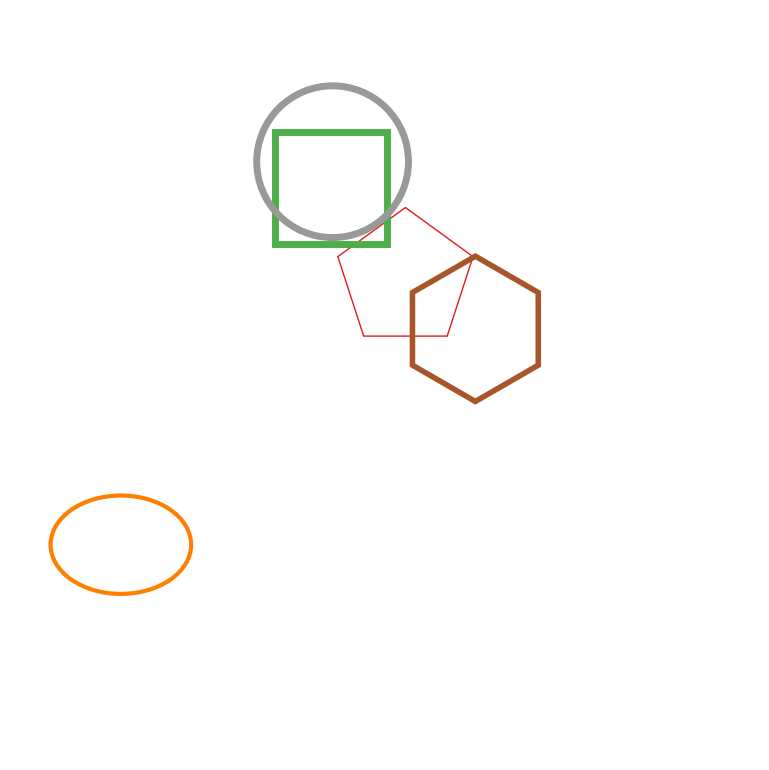[{"shape": "pentagon", "thickness": 0.5, "radius": 0.46, "center": [0.527, 0.638]}, {"shape": "square", "thickness": 2.5, "radius": 0.37, "center": [0.43, 0.756]}, {"shape": "oval", "thickness": 1.5, "radius": 0.46, "center": [0.157, 0.293]}, {"shape": "hexagon", "thickness": 2, "radius": 0.47, "center": [0.617, 0.573]}, {"shape": "circle", "thickness": 2.5, "radius": 0.49, "center": [0.432, 0.79]}]